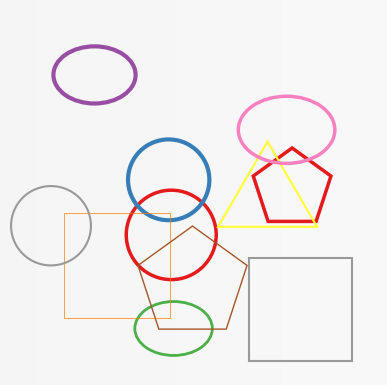[{"shape": "pentagon", "thickness": 2.5, "radius": 0.53, "center": [0.754, 0.51]}, {"shape": "circle", "thickness": 2.5, "radius": 0.58, "center": [0.442, 0.39]}, {"shape": "circle", "thickness": 3, "radius": 0.52, "center": [0.435, 0.533]}, {"shape": "oval", "thickness": 2, "radius": 0.5, "center": [0.448, 0.147]}, {"shape": "oval", "thickness": 3, "radius": 0.53, "center": [0.244, 0.805]}, {"shape": "square", "thickness": 0.5, "radius": 0.68, "center": [0.301, 0.311]}, {"shape": "triangle", "thickness": 1.5, "radius": 0.74, "center": [0.69, 0.485]}, {"shape": "pentagon", "thickness": 1, "radius": 0.74, "center": [0.497, 0.265]}, {"shape": "oval", "thickness": 2.5, "radius": 0.62, "center": [0.74, 0.663]}, {"shape": "square", "thickness": 1.5, "radius": 0.67, "center": [0.776, 0.195]}, {"shape": "circle", "thickness": 1.5, "radius": 0.52, "center": [0.132, 0.414]}]